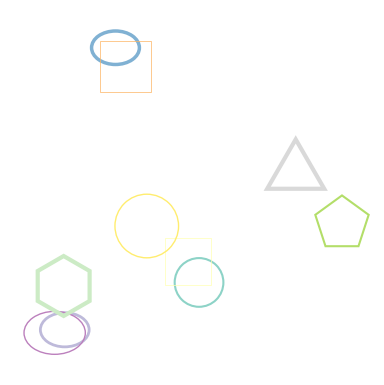[{"shape": "circle", "thickness": 1.5, "radius": 0.32, "center": [0.517, 0.266]}, {"shape": "square", "thickness": 0.5, "radius": 0.3, "center": [0.489, 0.321]}, {"shape": "oval", "thickness": 2, "radius": 0.32, "center": [0.168, 0.143]}, {"shape": "oval", "thickness": 2.5, "radius": 0.31, "center": [0.3, 0.876]}, {"shape": "square", "thickness": 0.5, "radius": 0.33, "center": [0.326, 0.828]}, {"shape": "pentagon", "thickness": 1.5, "radius": 0.36, "center": [0.888, 0.419]}, {"shape": "triangle", "thickness": 3, "radius": 0.43, "center": [0.768, 0.552]}, {"shape": "oval", "thickness": 1, "radius": 0.4, "center": [0.142, 0.135]}, {"shape": "hexagon", "thickness": 3, "radius": 0.39, "center": [0.165, 0.257]}, {"shape": "circle", "thickness": 1, "radius": 0.41, "center": [0.381, 0.413]}]